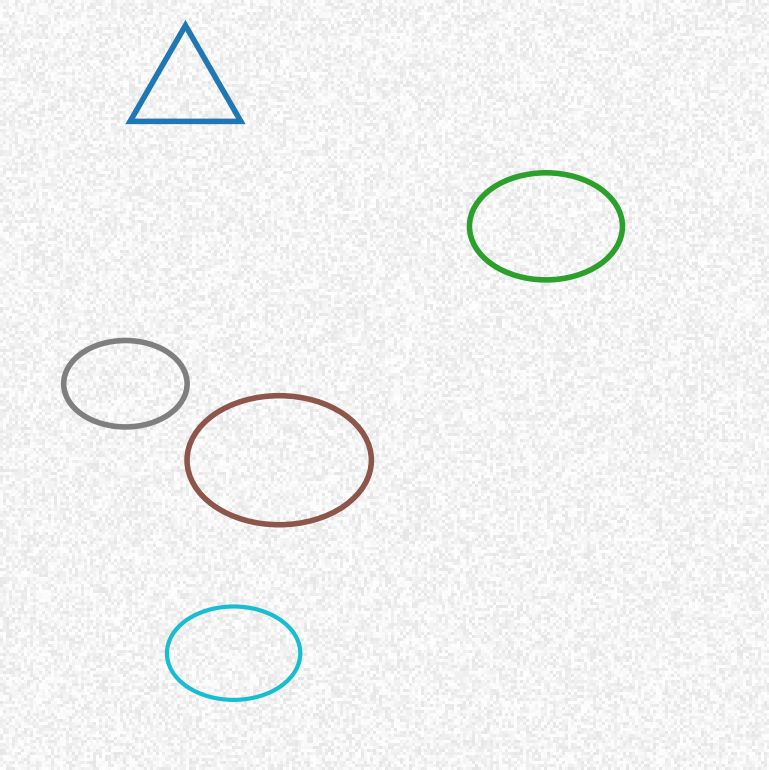[{"shape": "triangle", "thickness": 2, "radius": 0.42, "center": [0.241, 0.884]}, {"shape": "oval", "thickness": 2, "radius": 0.5, "center": [0.709, 0.706]}, {"shape": "oval", "thickness": 2, "radius": 0.6, "center": [0.363, 0.402]}, {"shape": "oval", "thickness": 2, "radius": 0.4, "center": [0.163, 0.502]}, {"shape": "oval", "thickness": 1.5, "radius": 0.43, "center": [0.303, 0.152]}]